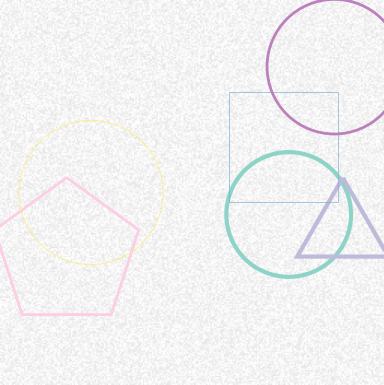[{"shape": "circle", "thickness": 3, "radius": 0.81, "center": [0.75, 0.443]}, {"shape": "triangle", "thickness": 3, "radius": 0.68, "center": [0.89, 0.402]}, {"shape": "square", "thickness": 0.5, "radius": 0.71, "center": [0.737, 0.618]}, {"shape": "pentagon", "thickness": 2, "radius": 0.98, "center": [0.173, 0.342]}, {"shape": "circle", "thickness": 2, "radius": 0.87, "center": [0.868, 0.827]}, {"shape": "circle", "thickness": 0.5, "radius": 0.94, "center": [0.237, 0.5]}]